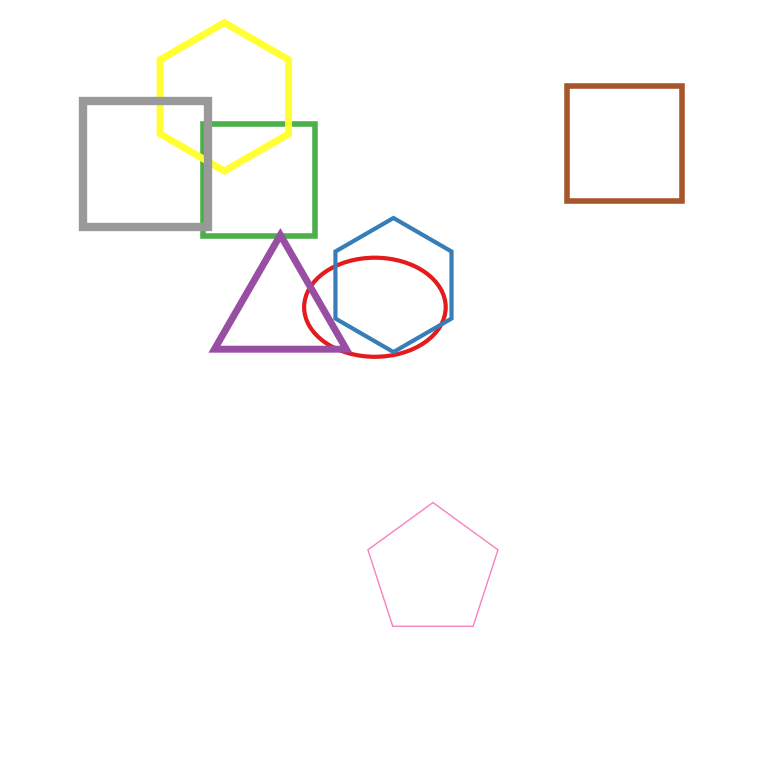[{"shape": "oval", "thickness": 1.5, "radius": 0.46, "center": [0.487, 0.601]}, {"shape": "hexagon", "thickness": 1.5, "radius": 0.44, "center": [0.511, 0.63]}, {"shape": "square", "thickness": 2, "radius": 0.36, "center": [0.337, 0.766]}, {"shape": "triangle", "thickness": 2.5, "radius": 0.49, "center": [0.364, 0.596]}, {"shape": "hexagon", "thickness": 2.5, "radius": 0.48, "center": [0.291, 0.874]}, {"shape": "square", "thickness": 2, "radius": 0.37, "center": [0.811, 0.813]}, {"shape": "pentagon", "thickness": 0.5, "radius": 0.44, "center": [0.562, 0.258]}, {"shape": "square", "thickness": 3, "radius": 0.41, "center": [0.189, 0.787]}]